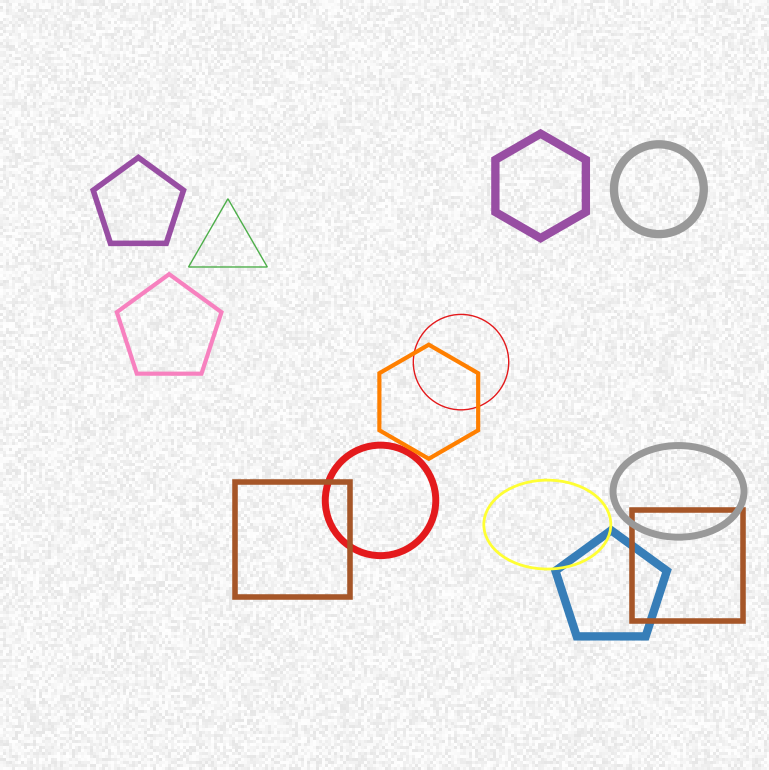[{"shape": "circle", "thickness": 0.5, "radius": 0.31, "center": [0.599, 0.53]}, {"shape": "circle", "thickness": 2.5, "radius": 0.36, "center": [0.494, 0.35]}, {"shape": "pentagon", "thickness": 3, "radius": 0.38, "center": [0.794, 0.235]}, {"shape": "triangle", "thickness": 0.5, "radius": 0.3, "center": [0.296, 0.683]}, {"shape": "hexagon", "thickness": 3, "radius": 0.34, "center": [0.702, 0.759]}, {"shape": "pentagon", "thickness": 2, "radius": 0.31, "center": [0.18, 0.734]}, {"shape": "hexagon", "thickness": 1.5, "radius": 0.37, "center": [0.557, 0.478]}, {"shape": "oval", "thickness": 1, "radius": 0.41, "center": [0.711, 0.319]}, {"shape": "square", "thickness": 2, "radius": 0.37, "center": [0.38, 0.299]}, {"shape": "square", "thickness": 2, "radius": 0.36, "center": [0.893, 0.266]}, {"shape": "pentagon", "thickness": 1.5, "radius": 0.36, "center": [0.22, 0.572]}, {"shape": "circle", "thickness": 3, "radius": 0.29, "center": [0.856, 0.754]}, {"shape": "oval", "thickness": 2.5, "radius": 0.43, "center": [0.881, 0.362]}]